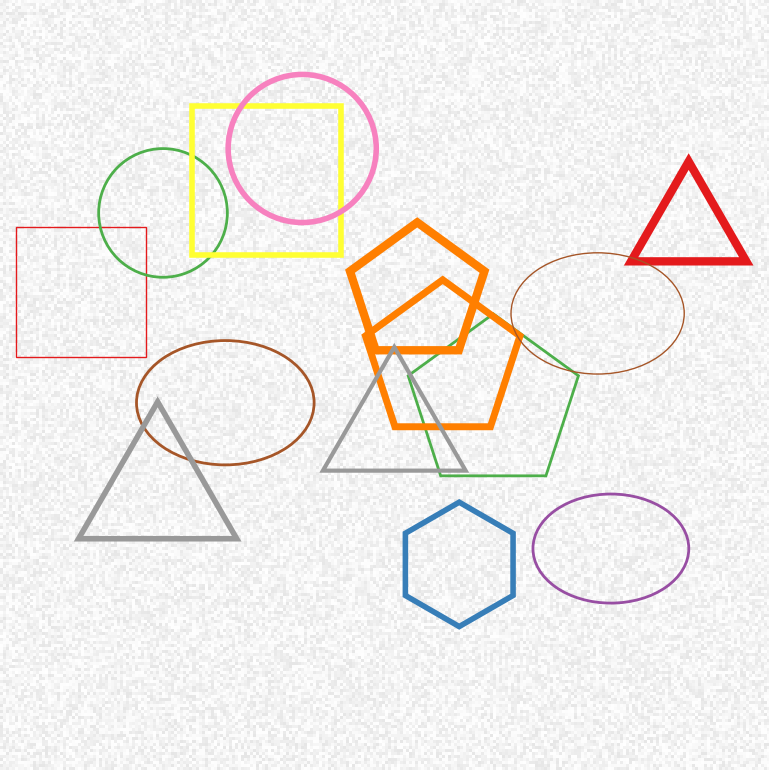[{"shape": "triangle", "thickness": 3, "radius": 0.43, "center": [0.894, 0.704]}, {"shape": "square", "thickness": 0.5, "radius": 0.42, "center": [0.105, 0.621]}, {"shape": "hexagon", "thickness": 2, "radius": 0.4, "center": [0.596, 0.267]}, {"shape": "circle", "thickness": 1, "radius": 0.42, "center": [0.212, 0.723]}, {"shape": "pentagon", "thickness": 1, "radius": 0.58, "center": [0.641, 0.476]}, {"shape": "oval", "thickness": 1, "radius": 0.51, "center": [0.793, 0.288]}, {"shape": "pentagon", "thickness": 3, "radius": 0.46, "center": [0.542, 0.619]}, {"shape": "pentagon", "thickness": 2.5, "radius": 0.53, "center": [0.575, 0.531]}, {"shape": "square", "thickness": 2, "radius": 0.48, "center": [0.346, 0.766]}, {"shape": "oval", "thickness": 1, "radius": 0.58, "center": [0.293, 0.477]}, {"shape": "oval", "thickness": 0.5, "radius": 0.56, "center": [0.776, 0.593]}, {"shape": "circle", "thickness": 2, "radius": 0.48, "center": [0.392, 0.807]}, {"shape": "triangle", "thickness": 2, "radius": 0.59, "center": [0.205, 0.36]}, {"shape": "triangle", "thickness": 1.5, "radius": 0.54, "center": [0.512, 0.442]}]